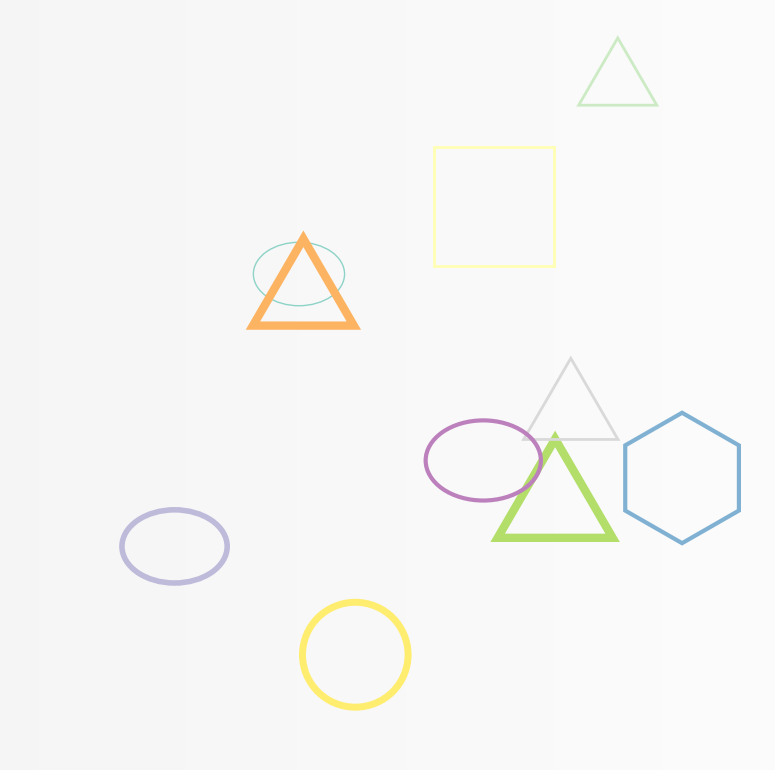[{"shape": "oval", "thickness": 0.5, "radius": 0.29, "center": [0.386, 0.644]}, {"shape": "square", "thickness": 1, "radius": 0.39, "center": [0.638, 0.732]}, {"shape": "oval", "thickness": 2, "radius": 0.34, "center": [0.225, 0.29]}, {"shape": "hexagon", "thickness": 1.5, "radius": 0.42, "center": [0.88, 0.379]}, {"shape": "triangle", "thickness": 3, "radius": 0.38, "center": [0.391, 0.615]}, {"shape": "triangle", "thickness": 3, "radius": 0.43, "center": [0.716, 0.344]}, {"shape": "triangle", "thickness": 1, "radius": 0.35, "center": [0.737, 0.464]}, {"shape": "oval", "thickness": 1.5, "radius": 0.37, "center": [0.624, 0.402]}, {"shape": "triangle", "thickness": 1, "radius": 0.29, "center": [0.797, 0.892]}, {"shape": "circle", "thickness": 2.5, "radius": 0.34, "center": [0.458, 0.15]}]